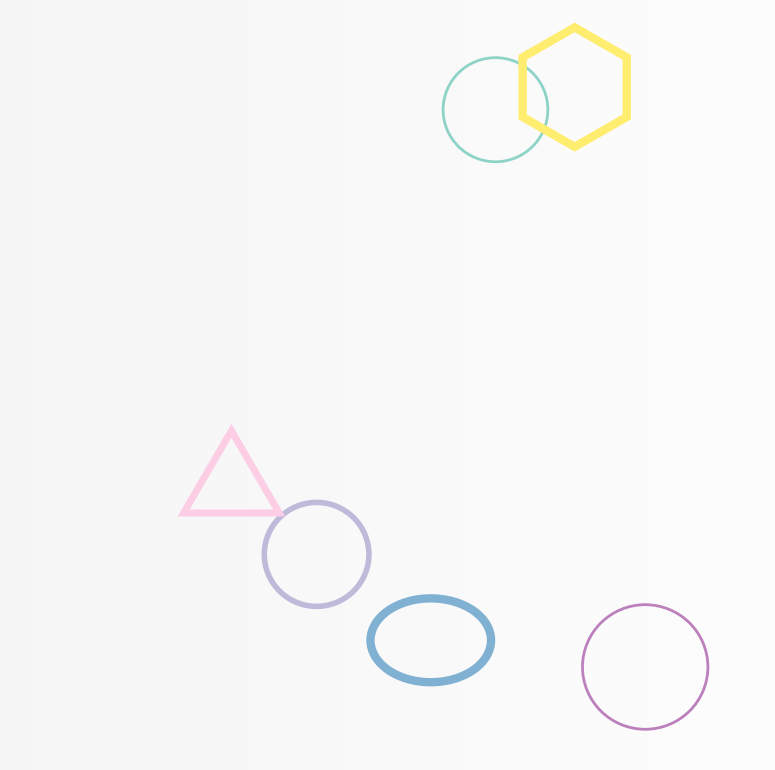[{"shape": "circle", "thickness": 1, "radius": 0.34, "center": [0.639, 0.858]}, {"shape": "circle", "thickness": 2, "radius": 0.34, "center": [0.409, 0.28]}, {"shape": "oval", "thickness": 3, "radius": 0.39, "center": [0.556, 0.168]}, {"shape": "triangle", "thickness": 2.5, "radius": 0.36, "center": [0.299, 0.369]}, {"shape": "circle", "thickness": 1, "radius": 0.4, "center": [0.833, 0.134]}, {"shape": "hexagon", "thickness": 3, "radius": 0.39, "center": [0.742, 0.887]}]